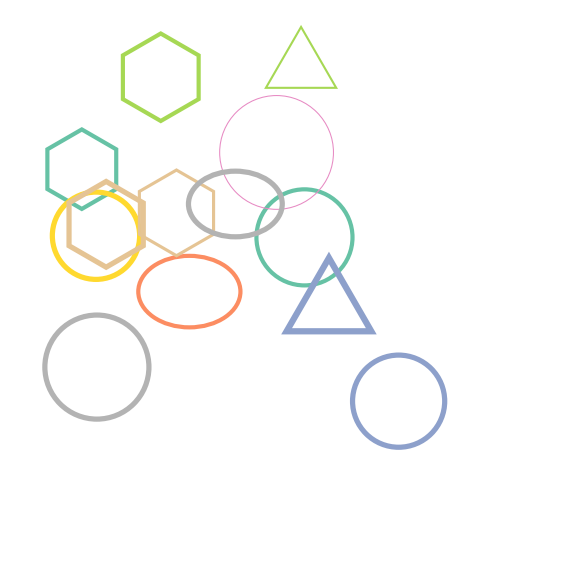[{"shape": "circle", "thickness": 2, "radius": 0.42, "center": [0.527, 0.588]}, {"shape": "hexagon", "thickness": 2, "radius": 0.34, "center": [0.142, 0.706]}, {"shape": "oval", "thickness": 2, "radius": 0.44, "center": [0.328, 0.494]}, {"shape": "triangle", "thickness": 3, "radius": 0.42, "center": [0.57, 0.468]}, {"shape": "circle", "thickness": 2.5, "radius": 0.4, "center": [0.69, 0.304]}, {"shape": "circle", "thickness": 0.5, "radius": 0.49, "center": [0.479, 0.735]}, {"shape": "triangle", "thickness": 1, "radius": 0.35, "center": [0.521, 0.882]}, {"shape": "hexagon", "thickness": 2, "radius": 0.38, "center": [0.278, 0.865]}, {"shape": "circle", "thickness": 2.5, "radius": 0.38, "center": [0.166, 0.591]}, {"shape": "hexagon", "thickness": 1.5, "radius": 0.37, "center": [0.306, 0.631]}, {"shape": "hexagon", "thickness": 2.5, "radius": 0.37, "center": [0.184, 0.611]}, {"shape": "circle", "thickness": 2.5, "radius": 0.45, "center": [0.168, 0.363]}, {"shape": "oval", "thickness": 2.5, "radius": 0.41, "center": [0.408, 0.646]}]